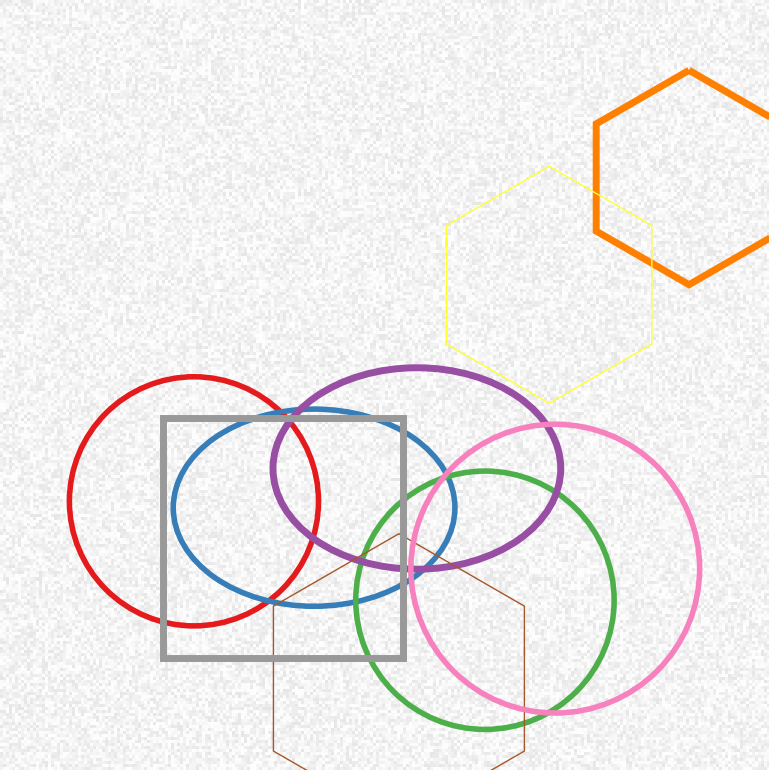[{"shape": "circle", "thickness": 2, "radius": 0.81, "center": [0.252, 0.349]}, {"shape": "oval", "thickness": 2, "radius": 0.91, "center": [0.408, 0.341]}, {"shape": "circle", "thickness": 2, "radius": 0.84, "center": [0.63, 0.22]}, {"shape": "oval", "thickness": 2.5, "radius": 0.93, "center": [0.541, 0.392]}, {"shape": "hexagon", "thickness": 2.5, "radius": 0.7, "center": [0.895, 0.769]}, {"shape": "hexagon", "thickness": 0.5, "radius": 0.77, "center": [0.713, 0.63]}, {"shape": "hexagon", "thickness": 0.5, "radius": 0.94, "center": [0.518, 0.119]}, {"shape": "circle", "thickness": 2, "radius": 0.94, "center": [0.721, 0.262]}, {"shape": "square", "thickness": 2.5, "radius": 0.78, "center": [0.367, 0.302]}]